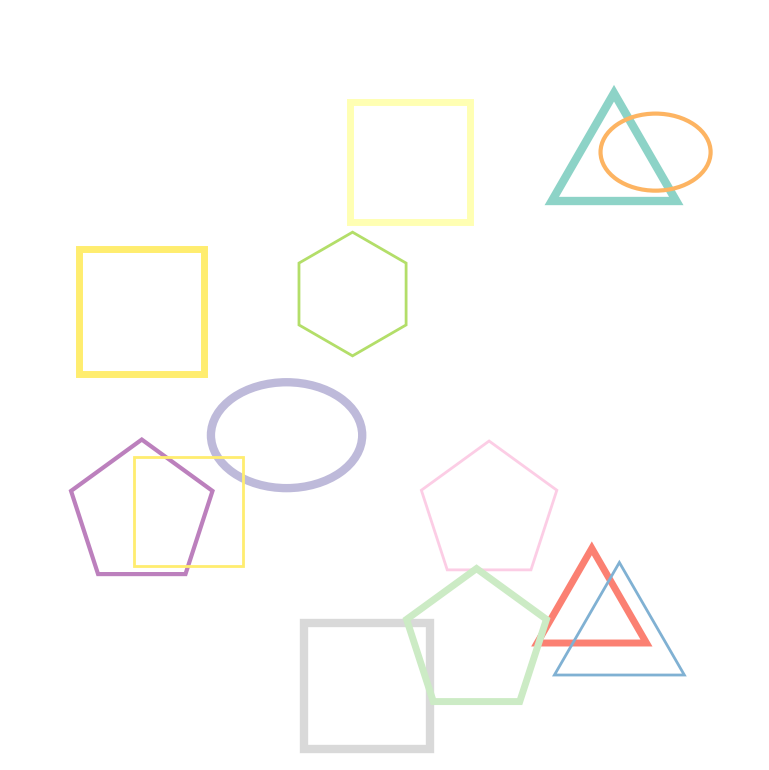[{"shape": "triangle", "thickness": 3, "radius": 0.47, "center": [0.797, 0.786]}, {"shape": "square", "thickness": 2.5, "radius": 0.39, "center": [0.532, 0.789]}, {"shape": "oval", "thickness": 3, "radius": 0.49, "center": [0.372, 0.435]}, {"shape": "triangle", "thickness": 2.5, "radius": 0.41, "center": [0.769, 0.206]}, {"shape": "triangle", "thickness": 1, "radius": 0.49, "center": [0.804, 0.172]}, {"shape": "oval", "thickness": 1.5, "radius": 0.36, "center": [0.851, 0.802]}, {"shape": "hexagon", "thickness": 1, "radius": 0.4, "center": [0.458, 0.618]}, {"shape": "pentagon", "thickness": 1, "radius": 0.46, "center": [0.635, 0.335]}, {"shape": "square", "thickness": 3, "radius": 0.41, "center": [0.477, 0.109]}, {"shape": "pentagon", "thickness": 1.5, "radius": 0.48, "center": [0.184, 0.333]}, {"shape": "pentagon", "thickness": 2.5, "radius": 0.48, "center": [0.619, 0.166]}, {"shape": "square", "thickness": 1, "radius": 0.35, "center": [0.245, 0.336]}, {"shape": "square", "thickness": 2.5, "radius": 0.41, "center": [0.183, 0.596]}]